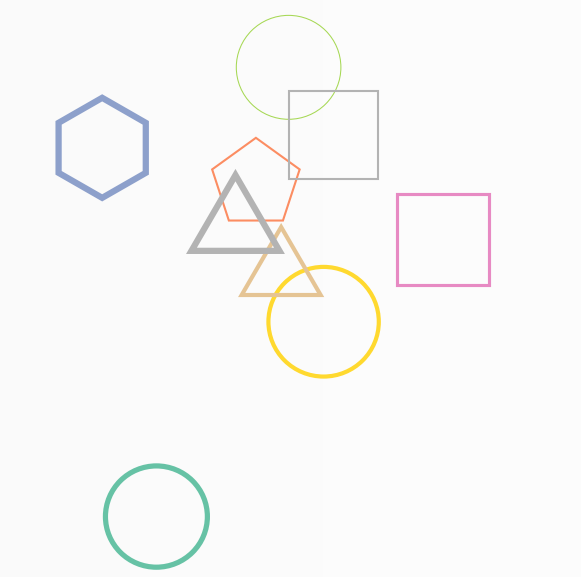[{"shape": "circle", "thickness": 2.5, "radius": 0.44, "center": [0.269, 0.105]}, {"shape": "pentagon", "thickness": 1, "radius": 0.4, "center": [0.44, 0.681]}, {"shape": "hexagon", "thickness": 3, "radius": 0.43, "center": [0.176, 0.743]}, {"shape": "square", "thickness": 1.5, "radius": 0.39, "center": [0.762, 0.584]}, {"shape": "circle", "thickness": 0.5, "radius": 0.45, "center": [0.497, 0.883]}, {"shape": "circle", "thickness": 2, "radius": 0.47, "center": [0.557, 0.442]}, {"shape": "triangle", "thickness": 2, "radius": 0.39, "center": [0.484, 0.528]}, {"shape": "square", "thickness": 1, "radius": 0.38, "center": [0.575, 0.765]}, {"shape": "triangle", "thickness": 3, "radius": 0.44, "center": [0.405, 0.608]}]